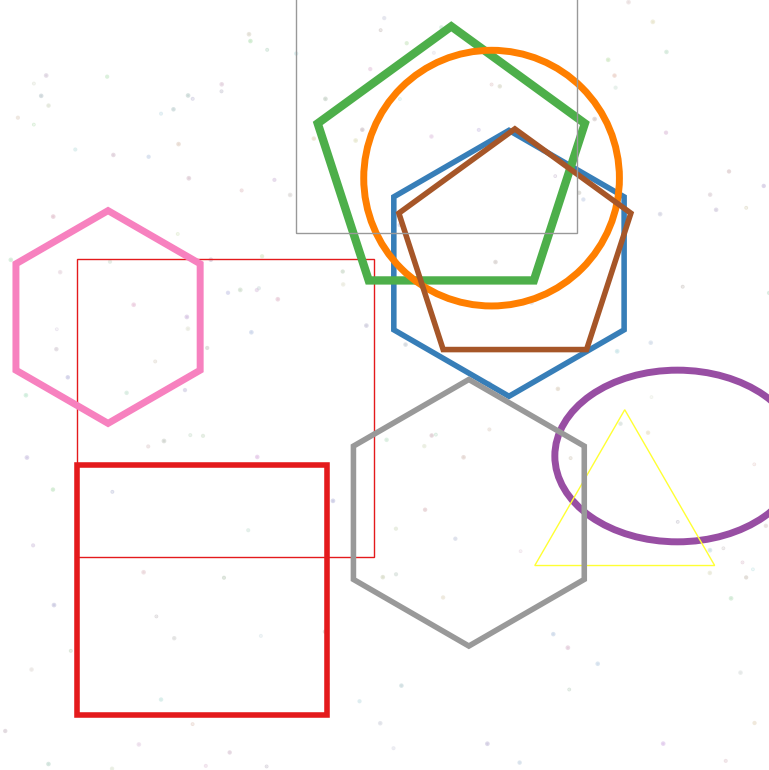[{"shape": "square", "thickness": 2, "radius": 0.81, "center": [0.262, 0.234]}, {"shape": "square", "thickness": 0.5, "radius": 0.97, "center": [0.292, 0.47]}, {"shape": "hexagon", "thickness": 2, "radius": 0.86, "center": [0.661, 0.658]}, {"shape": "pentagon", "thickness": 3, "radius": 0.91, "center": [0.586, 0.783]}, {"shape": "oval", "thickness": 2.5, "radius": 0.8, "center": [0.88, 0.408]}, {"shape": "circle", "thickness": 2.5, "radius": 0.83, "center": [0.638, 0.769]}, {"shape": "triangle", "thickness": 0.5, "radius": 0.67, "center": [0.811, 0.333]}, {"shape": "pentagon", "thickness": 2, "radius": 0.79, "center": [0.669, 0.674]}, {"shape": "hexagon", "thickness": 2.5, "radius": 0.69, "center": [0.14, 0.588]}, {"shape": "hexagon", "thickness": 2, "radius": 0.87, "center": [0.609, 0.334]}, {"shape": "square", "thickness": 0.5, "radius": 0.91, "center": [0.567, 0.88]}]